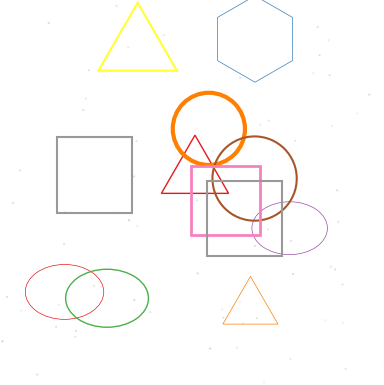[{"shape": "oval", "thickness": 0.5, "radius": 0.51, "center": [0.168, 0.242]}, {"shape": "triangle", "thickness": 1, "radius": 0.5, "center": [0.506, 0.548]}, {"shape": "hexagon", "thickness": 0.5, "radius": 0.56, "center": [0.662, 0.899]}, {"shape": "oval", "thickness": 1, "radius": 0.54, "center": [0.278, 0.225]}, {"shape": "oval", "thickness": 0.5, "radius": 0.49, "center": [0.752, 0.407]}, {"shape": "triangle", "thickness": 0.5, "radius": 0.41, "center": [0.65, 0.2]}, {"shape": "circle", "thickness": 3, "radius": 0.47, "center": [0.543, 0.665]}, {"shape": "triangle", "thickness": 1.5, "radius": 0.59, "center": [0.358, 0.875]}, {"shape": "circle", "thickness": 1.5, "radius": 0.55, "center": [0.661, 0.536]}, {"shape": "square", "thickness": 2, "radius": 0.44, "center": [0.585, 0.479]}, {"shape": "square", "thickness": 1.5, "radius": 0.49, "center": [0.245, 0.546]}, {"shape": "square", "thickness": 1.5, "radius": 0.48, "center": [0.636, 0.432]}]